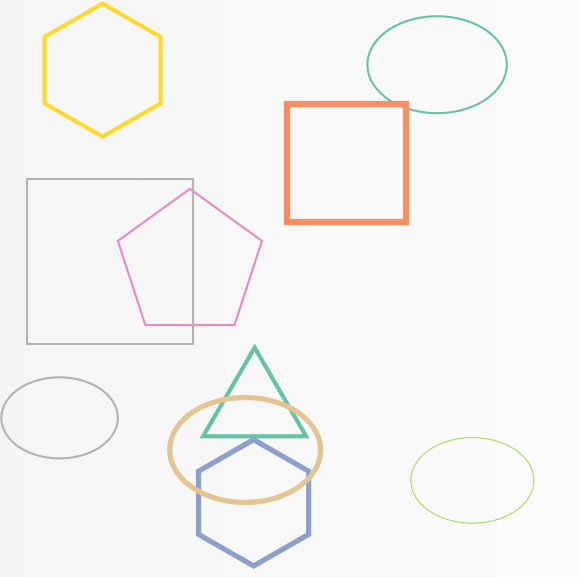[{"shape": "oval", "thickness": 1, "radius": 0.6, "center": [0.752, 0.887]}, {"shape": "triangle", "thickness": 2, "radius": 0.51, "center": [0.438, 0.295]}, {"shape": "square", "thickness": 3, "radius": 0.51, "center": [0.596, 0.716]}, {"shape": "hexagon", "thickness": 2.5, "radius": 0.55, "center": [0.436, 0.129]}, {"shape": "pentagon", "thickness": 1, "radius": 0.65, "center": [0.327, 0.542]}, {"shape": "oval", "thickness": 0.5, "radius": 0.53, "center": [0.813, 0.167]}, {"shape": "hexagon", "thickness": 2, "radius": 0.58, "center": [0.176, 0.878]}, {"shape": "oval", "thickness": 2.5, "radius": 0.65, "center": [0.422, 0.22]}, {"shape": "square", "thickness": 1, "radius": 0.71, "center": [0.189, 0.547]}, {"shape": "oval", "thickness": 1, "radius": 0.5, "center": [0.103, 0.276]}]